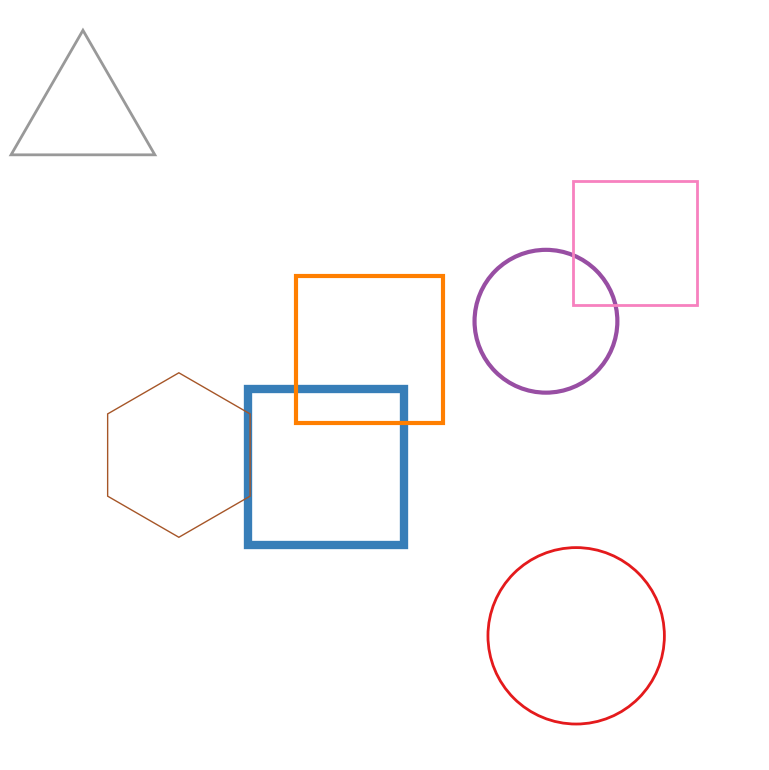[{"shape": "circle", "thickness": 1, "radius": 0.57, "center": [0.748, 0.174]}, {"shape": "square", "thickness": 3, "radius": 0.51, "center": [0.424, 0.394]}, {"shape": "circle", "thickness": 1.5, "radius": 0.46, "center": [0.709, 0.583]}, {"shape": "square", "thickness": 1.5, "radius": 0.48, "center": [0.48, 0.547]}, {"shape": "hexagon", "thickness": 0.5, "radius": 0.53, "center": [0.232, 0.409]}, {"shape": "square", "thickness": 1, "radius": 0.4, "center": [0.824, 0.684]}, {"shape": "triangle", "thickness": 1, "radius": 0.54, "center": [0.108, 0.853]}]